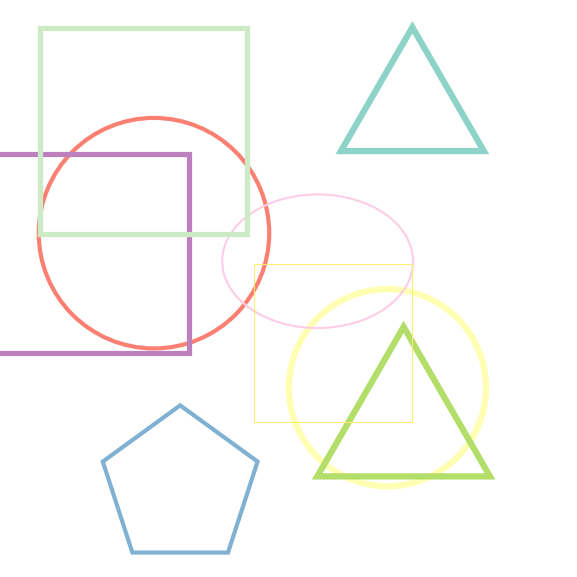[{"shape": "triangle", "thickness": 3, "radius": 0.71, "center": [0.714, 0.809]}, {"shape": "circle", "thickness": 3, "radius": 0.85, "center": [0.671, 0.328]}, {"shape": "circle", "thickness": 2, "radius": 1.0, "center": [0.267, 0.595]}, {"shape": "pentagon", "thickness": 2, "radius": 0.7, "center": [0.312, 0.156]}, {"shape": "triangle", "thickness": 3, "radius": 0.86, "center": [0.699, 0.261]}, {"shape": "oval", "thickness": 1, "radius": 0.83, "center": [0.55, 0.547]}, {"shape": "square", "thickness": 2.5, "radius": 0.86, "center": [0.156, 0.56]}, {"shape": "square", "thickness": 2.5, "radius": 0.9, "center": [0.249, 0.772]}, {"shape": "square", "thickness": 0.5, "radius": 0.68, "center": [0.577, 0.406]}]